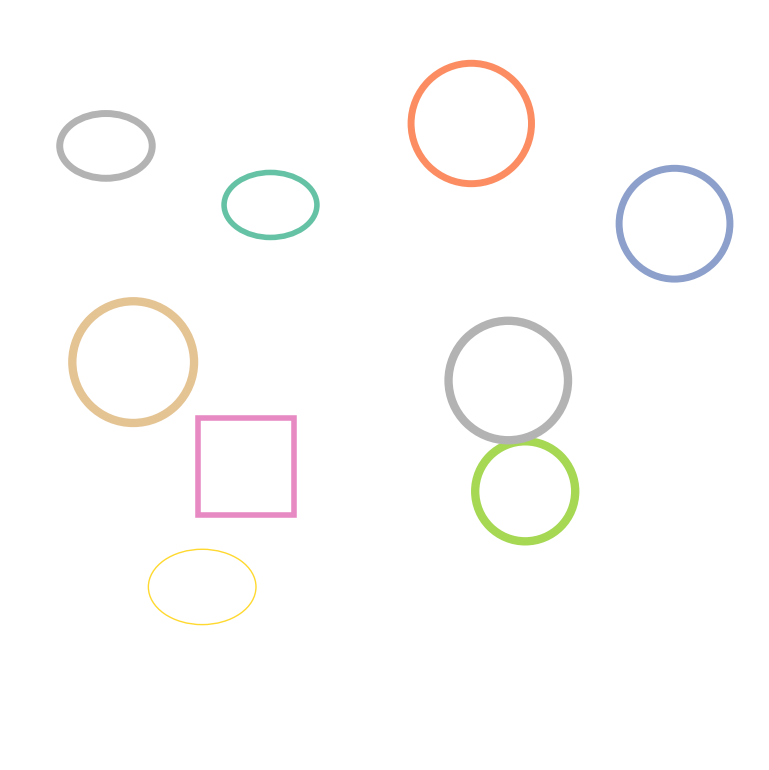[{"shape": "oval", "thickness": 2, "radius": 0.3, "center": [0.351, 0.734]}, {"shape": "circle", "thickness": 2.5, "radius": 0.39, "center": [0.612, 0.84]}, {"shape": "circle", "thickness": 2.5, "radius": 0.36, "center": [0.876, 0.709]}, {"shape": "square", "thickness": 2, "radius": 0.31, "center": [0.32, 0.394]}, {"shape": "circle", "thickness": 3, "radius": 0.32, "center": [0.682, 0.362]}, {"shape": "oval", "thickness": 0.5, "radius": 0.35, "center": [0.263, 0.238]}, {"shape": "circle", "thickness": 3, "radius": 0.4, "center": [0.173, 0.53]}, {"shape": "circle", "thickness": 3, "radius": 0.39, "center": [0.66, 0.506]}, {"shape": "oval", "thickness": 2.5, "radius": 0.3, "center": [0.138, 0.811]}]